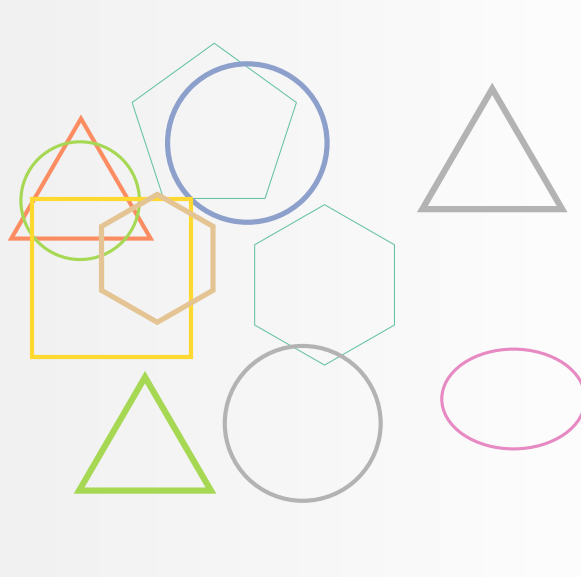[{"shape": "pentagon", "thickness": 0.5, "radius": 0.74, "center": [0.369, 0.776]}, {"shape": "hexagon", "thickness": 0.5, "radius": 0.69, "center": [0.558, 0.506]}, {"shape": "triangle", "thickness": 2, "radius": 0.69, "center": [0.139, 0.655]}, {"shape": "circle", "thickness": 2.5, "radius": 0.69, "center": [0.425, 0.751]}, {"shape": "oval", "thickness": 1.5, "radius": 0.62, "center": [0.883, 0.308]}, {"shape": "triangle", "thickness": 3, "radius": 0.65, "center": [0.249, 0.215]}, {"shape": "circle", "thickness": 1.5, "radius": 0.51, "center": [0.138, 0.652]}, {"shape": "square", "thickness": 2, "radius": 0.68, "center": [0.192, 0.518]}, {"shape": "hexagon", "thickness": 2.5, "radius": 0.55, "center": [0.271, 0.552]}, {"shape": "circle", "thickness": 2, "radius": 0.67, "center": [0.521, 0.266]}, {"shape": "triangle", "thickness": 3, "radius": 0.69, "center": [0.847, 0.706]}]